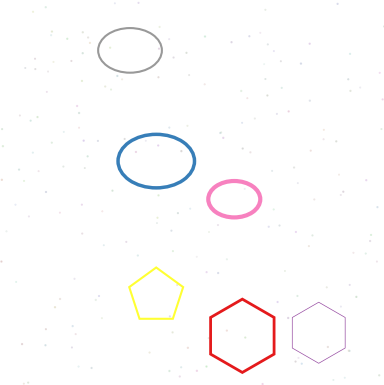[{"shape": "hexagon", "thickness": 2, "radius": 0.48, "center": [0.629, 0.128]}, {"shape": "oval", "thickness": 2.5, "radius": 0.5, "center": [0.406, 0.582]}, {"shape": "hexagon", "thickness": 0.5, "radius": 0.4, "center": [0.828, 0.136]}, {"shape": "pentagon", "thickness": 1.5, "radius": 0.37, "center": [0.406, 0.232]}, {"shape": "oval", "thickness": 3, "radius": 0.34, "center": [0.609, 0.483]}, {"shape": "oval", "thickness": 1.5, "radius": 0.41, "center": [0.338, 0.869]}]